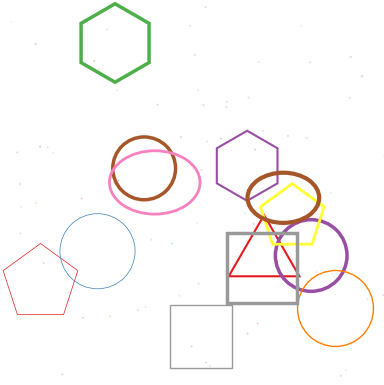[{"shape": "triangle", "thickness": 1.5, "radius": 0.53, "center": [0.686, 0.335]}, {"shape": "pentagon", "thickness": 0.5, "radius": 0.51, "center": [0.105, 0.265]}, {"shape": "circle", "thickness": 0.5, "radius": 0.49, "center": [0.253, 0.347]}, {"shape": "hexagon", "thickness": 2.5, "radius": 0.51, "center": [0.299, 0.888]}, {"shape": "circle", "thickness": 2.5, "radius": 0.47, "center": [0.808, 0.336]}, {"shape": "hexagon", "thickness": 1.5, "radius": 0.46, "center": [0.642, 0.569]}, {"shape": "circle", "thickness": 1, "radius": 0.49, "center": [0.871, 0.199]}, {"shape": "pentagon", "thickness": 2, "radius": 0.43, "center": [0.759, 0.436]}, {"shape": "circle", "thickness": 2.5, "radius": 0.41, "center": [0.374, 0.563]}, {"shape": "oval", "thickness": 3, "radius": 0.47, "center": [0.736, 0.486]}, {"shape": "oval", "thickness": 2, "radius": 0.59, "center": [0.402, 0.526]}, {"shape": "square", "thickness": 2.5, "radius": 0.45, "center": [0.679, 0.304]}, {"shape": "square", "thickness": 1, "radius": 0.41, "center": [0.522, 0.126]}]